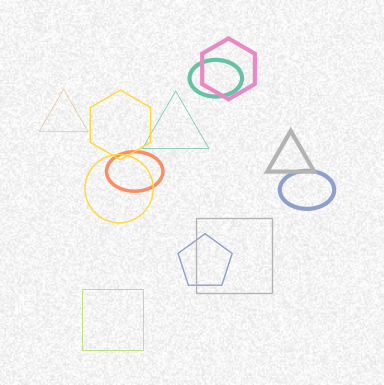[{"shape": "triangle", "thickness": 0.5, "radius": 0.5, "center": [0.456, 0.664]}, {"shape": "oval", "thickness": 3, "radius": 0.34, "center": [0.56, 0.797]}, {"shape": "oval", "thickness": 2.5, "radius": 0.37, "center": [0.35, 0.555]}, {"shape": "oval", "thickness": 3, "radius": 0.35, "center": [0.797, 0.507]}, {"shape": "pentagon", "thickness": 1, "radius": 0.37, "center": [0.533, 0.319]}, {"shape": "hexagon", "thickness": 3, "radius": 0.39, "center": [0.594, 0.821]}, {"shape": "square", "thickness": 0.5, "radius": 0.39, "center": [0.292, 0.17]}, {"shape": "circle", "thickness": 1, "radius": 0.44, "center": [0.309, 0.51]}, {"shape": "hexagon", "thickness": 1, "radius": 0.45, "center": [0.313, 0.675]}, {"shape": "triangle", "thickness": 0.5, "radius": 0.37, "center": [0.165, 0.695]}, {"shape": "triangle", "thickness": 3, "radius": 0.35, "center": [0.755, 0.59]}, {"shape": "square", "thickness": 1, "radius": 0.49, "center": [0.607, 0.337]}]